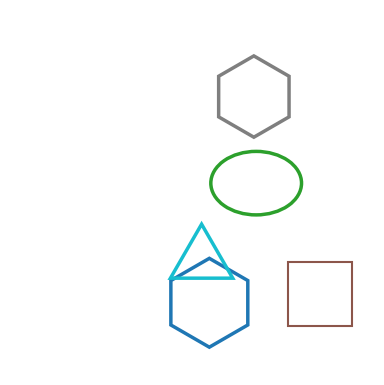[{"shape": "hexagon", "thickness": 2.5, "radius": 0.58, "center": [0.544, 0.214]}, {"shape": "oval", "thickness": 2.5, "radius": 0.59, "center": [0.665, 0.524]}, {"shape": "square", "thickness": 1.5, "radius": 0.42, "center": [0.832, 0.235]}, {"shape": "hexagon", "thickness": 2.5, "radius": 0.53, "center": [0.659, 0.749]}, {"shape": "triangle", "thickness": 2.5, "radius": 0.47, "center": [0.524, 0.324]}]